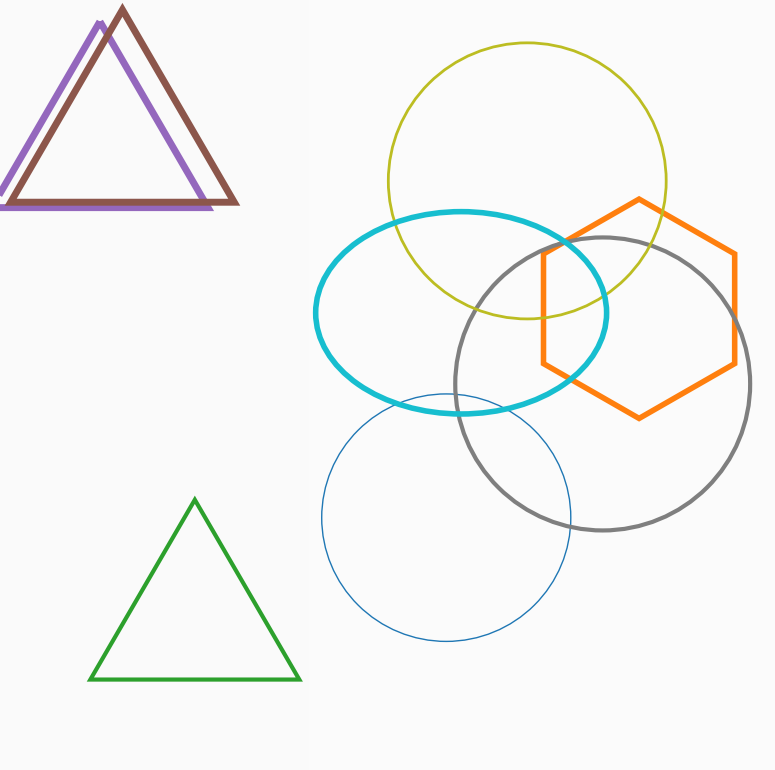[{"shape": "circle", "thickness": 0.5, "radius": 0.8, "center": [0.576, 0.328]}, {"shape": "hexagon", "thickness": 2, "radius": 0.71, "center": [0.825, 0.599]}, {"shape": "triangle", "thickness": 1.5, "radius": 0.78, "center": [0.251, 0.195]}, {"shape": "triangle", "thickness": 2.5, "radius": 0.81, "center": [0.129, 0.811]}, {"shape": "triangle", "thickness": 2.5, "radius": 0.83, "center": [0.158, 0.821]}, {"shape": "circle", "thickness": 1.5, "radius": 0.95, "center": [0.778, 0.501]}, {"shape": "circle", "thickness": 1, "radius": 0.9, "center": [0.68, 0.765]}, {"shape": "oval", "thickness": 2, "radius": 0.94, "center": [0.595, 0.594]}]